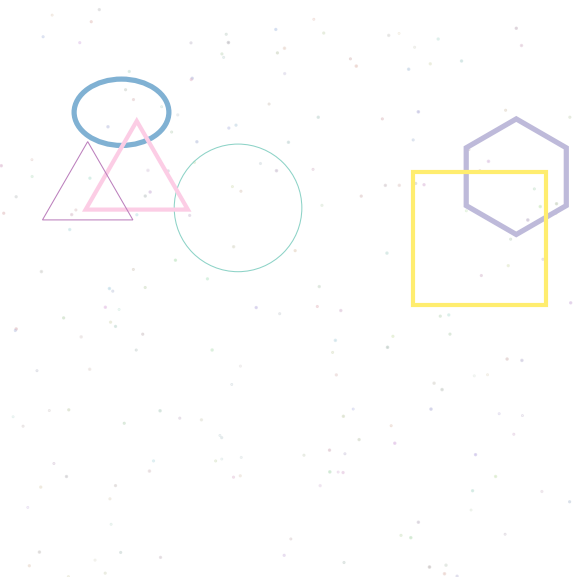[{"shape": "circle", "thickness": 0.5, "radius": 0.55, "center": [0.412, 0.639]}, {"shape": "hexagon", "thickness": 2.5, "radius": 0.5, "center": [0.894, 0.693]}, {"shape": "oval", "thickness": 2.5, "radius": 0.41, "center": [0.21, 0.805]}, {"shape": "triangle", "thickness": 2, "radius": 0.51, "center": [0.237, 0.687]}, {"shape": "triangle", "thickness": 0.5, "radius": 0.45, "center": [0.152, 0.664]}, {"shape": "square", "thickness": 2, "radius": 0.58, "center": [0.83, 0.586]}]